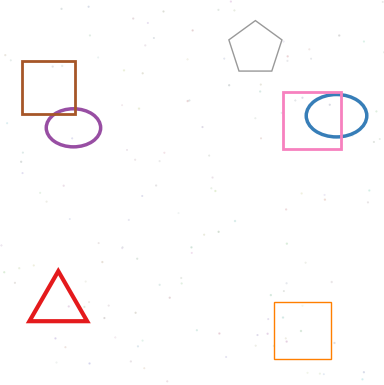[{"shape": "triangle", "thickness": 3, "radius": 0.43, "center": [0.151, 0.209]}, {"shape": "oval", "thickness": 2.5, "radius": 0.39, "center": [0.874, 0.699]}, {"shape": "oval", "thickness": 2.5, "radius": 0.35, "center": [0.191, 0.668]}, {"shape": "square", "thickness": 1, "radius": 0.37, "center": [0.785, 0.142]}, {"shape": "square", "thickness": 2, "radius": 0.35, "center": [0.126, 0.772]}, {"shape": "square", "thickness": 2, "radius": 0.37, "center": [0.811, 0.687]}, {"shape": "pentagon", "thickness": 1, "radius": 0.36, "center": [0.663, 0.874]}]